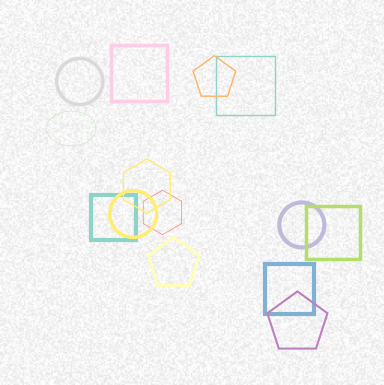[{"shape": "square", "thickness": 3, "radius": 0.29, "center": [0.295, 0.435]}, {"shape": "square", "thickness": 1, "radius": 0.38, "center": [0.638, 0.778]}, {"shape": "pentagon", "thickness": 2, "radius": 0.35, "center": [0.451, 0.315]}, {"shape": "circle", "thickness": 3, "radius": 0.29, "center": [0.784, 0.416]}, {"shape": "hexagon", "thickness": 0.5, "radius": 0.29, "center": [0.422, 0.448]}, {"shape": "square", "thickness": 3, "radius": 0.32, "center": [0.751, 0.249]}, {"shape": "pentagon", "thickness": 1, "radius": 0.29, "center": [0.557, 0.797]}, {"shape": "square", "thickness": 2.5, "radius": 0.35, "center": [0.865, 0.396]}, {"shape": "square", "thickness": 2.5, "radius": 0.36, "center": [0.361, 0.81]}, {"shape": "circle", "thickness": 2.5, "radius": 0.3, "center": [0.207, 0.788]}, {"shape": "pentagon", "thickness": 1.5, "radius": 0.41, "center": [0.773, 0.161]}, {"shape": "oval", "thickness": 0.5, "radius": 0.32, "center": [0.185, 0.666]}, {"shape": "circle", "thickness": 2.5, "radius": 0.3, "center": [0.346, 0.444]}, {"shape": "hexagon", "thickness": 1, "radius": 0.35, "center": [0.381, 0.517]}]